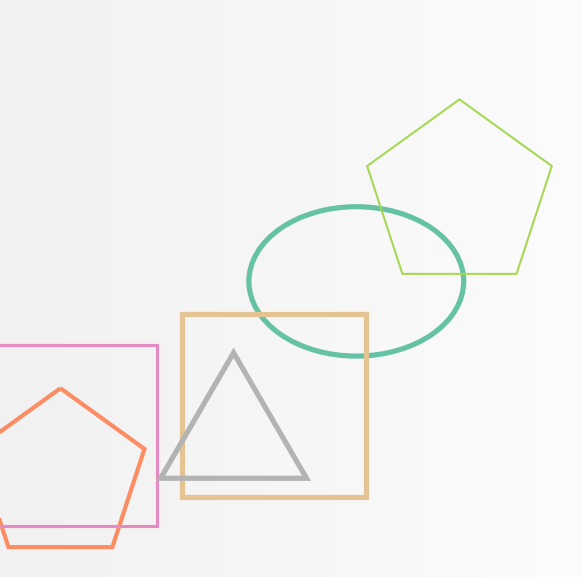[{"shape": "oval", "thickness": 2.5, "radius": 0.92, "center": [0.613, 0.512]}, {"shape": "pentagon", "thickness": 2, "radius": 0.76, "center": [0.104, 0.175]}, {"shape": "square", "thickness": 1.5, "radius": 0.78, "center": [0.113, 0.245]}, {"shape": "pentagon", "thickness": 1, "radius": 0.84, "center": [0.79, 0.66]}, {"shape": "square", "thickness": 2.5, "radius": 0.79, "center": [0.472, 0.297]}, {"shape": "triangle", "thickness": 2.5, "radius": 0.72, "center": [0.402, 0.243]}]